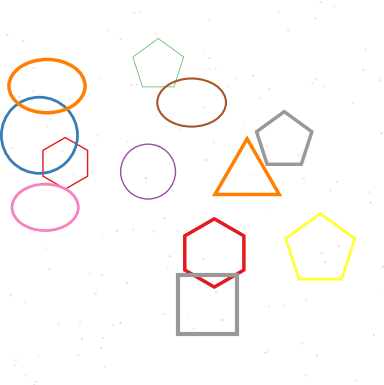[{"shape": "hexagon", "thickness": 2.5, "radius": 0.44, "center": [0.557, 0.343]}, {"shape": "hexagon", "thickness": 1, "radius": 0.33, "center": [0.17, 0.576]}, {"shape": "circle", "thickness": 2, "radius": 0.49, "center": [0.102, 0.649]}, {"shape": "pentagon", "thickness": 0.5, "radius": 0.35, "center": [0.411, 0.831]}, {"shape": "circle", "thickness": 1, "radius": 0.36, "center": [0.385, 0.554]}, {"shape": "triangle", "thickness": 2.5, "radius": 0.48, "center": [0.642, 0.543]}, {"shape": "oval", "thickness": 2.5, "radius": 0.49, "center": [0.122, 0.776]}, {"shape": "pentagon", "thickness": 2, "radius": 0.47, "center": [0.832, 0.351]}, {"shape": "oval", "thickness": 1.5, "radius": 0.45, "center": [0.498, 0.734]}, {"shape": "oval", "thickness": 2, "radius": 0.43, "center": [0.117, 0.461]}, {"shape": "square", "thickness": 3, "radius": 0.38, "center": [0.539, 0.209]}, {"shape": "pentagon", "thickness": 2.5, "radius": 0.38, "center": [0.738, 0.634]}]